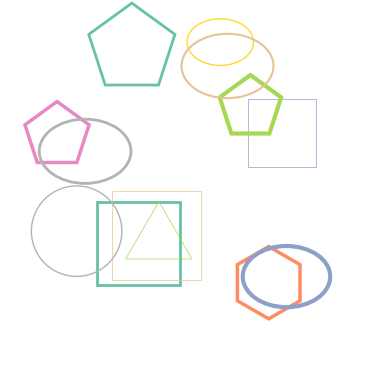[{"shape": "square", "thickness": 2, "radius": 0.54, "center": [0.359, 0.367]}, {"shape": "pentagon", "thickness": 2, "radius": 0.59, "center": [0.342, 0.874]}, {"shape": "hexagon", "thickness": 2.5, "radius": 0.47, "center": [0.698, 0.266]}, {"shape": "square", "thickness": 0.5, "radius": 0.44, "center": [0.732, 0.655]}, {"shape": "oval", "thickness": 3, "radius": 0.57, "center": [0.744, 0.282]}, {"shape": "pentagon", "thickness": 2.5, "radius": 0.44, "center": [0.148, 0.649]}, {"shape": "triangle", "thickness": 0.5, "radius": 0.5, "center": [0.413, 0.377]}, {"shape": "pentagon", "thickness": 3, "radius": 0.42, "center": [0.65, 0.721]}, {"shape": "oval", "thickness": 1, "radius": 0.43, "center": [0.572, 0.891]}, {"shape": "oval", "thickness": 1.5, "radius": 0.6, "center": [0.591, 0.829]}, {"shape": "square", "thickness": 0.5, "radius": 0.58, "center": [0.407, 0.388]}, {"shape": "circle", "thickness": 1, "radius": 0.59, "center": [0.199, 0.4]}, {"shape": "oval", "thickness": 2, "radius": 0.6, "center": [0.221, 0.607]}]